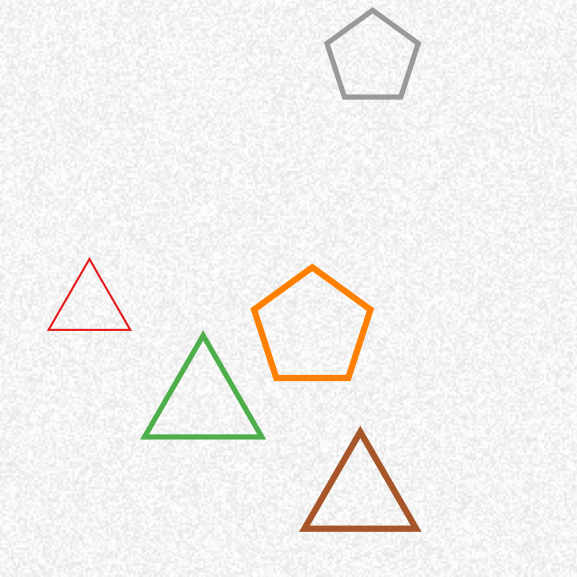[{"shape": "triangle", "thickness": 1, "radius": 0.41, "center": [0.155, 0.469]}, {"shape": "triangle", "thickness": 2.5, "radius": 0.59, "center": [0.352, 0.301]}, {"shape": "pentagon", "thickness": 3, "radius": 0.53, "center": [0.541, 0.43]}, {"shape": "triangle", "thickness": 3, "radius": 0.56, "center": [0.624, 0.14]}, {"shape": "pentagon", "thickness": 2.5, "radius": 0.42, "center": [0.645, 0.898]}]